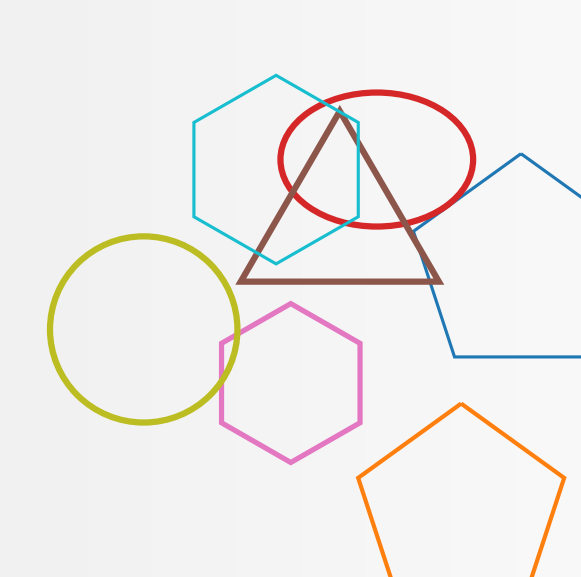[{"shape": "pentagon", "thickness": 1.5, "radius": 0.97, "center": [0.896, 0.538]}, {"shape": "pentagon", "thickness": 2, "radius": 0.93, "center": [0.793, 0.114]}, {"shape": "oval", "thickness": 3, "radius": 0.83, "center": [0.648, 0.723]}, {"shape": "triangle", "thickness": 3, "radius": 0.98, "center": [0.585, 0.61]}, {"shape": "hexagon", "thickness": 2.5, "radius": 0.69, "center": [0.5, 0.336]}, {"shape": "circle", "thickness": 3, "radius": 0.81, "center": [0.247, 0.429]}, {"shape": "hexagon", "thickness": 1.5, "radius": 0.82, "center": [0.475, 0.705]}]